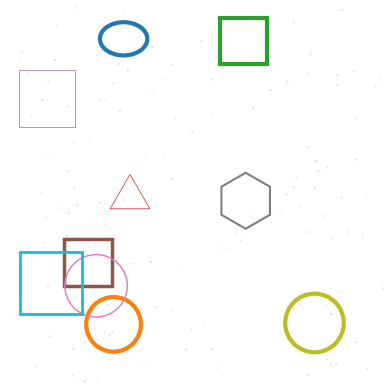[{"shape": "oval", "thickness": 3, "radius": 0.31, "center": [0.321, 0.899]}, {"shape": "circle", "thickness": 3, "radius": 0.36, "center": [0.295, 0.157]}, {"shape": "square", "thickness": 3, "radius": 0.3, "center": [0.633, 0.892]}, {"shape": "triangle", "thickness": 0.5, "radius": 0.3, "center": [0.338, 0.488]}, {"shape": "square", "thickness": 0.5, "radius": 0.37, "center": [0.122, 0.744]}, {"shape": "square", "thickness": 2.5, "radius": 0.31, "center": [0.228, 0.318]}, {"shape": "circle", "thickness": 1, "radius": 0.41, "center": [0.25, 0.258]}, {"shape": "hexagon", "thickness": 1.5, "radius": 0.36, "center": [0.638, 0.479]}, {"shape": "circle", "thickness": 3, "radius": 0.38, "center": [0.817, 0.161]}, {"shape": "square", "thickness": 2, "radius": 0.4, "center": [0.132, 0.266]}]